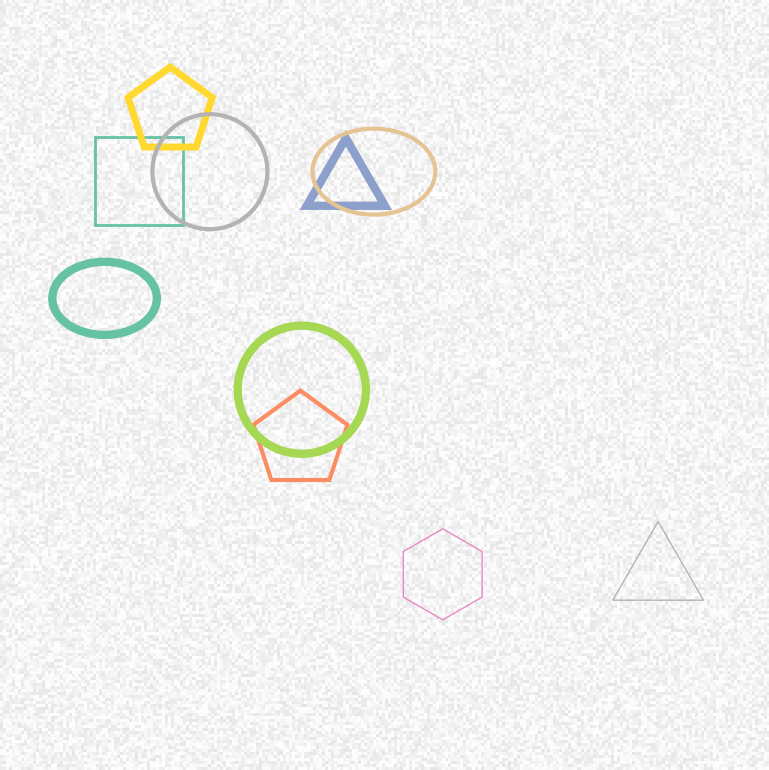[{"shape": "oval", "thickness": 3, "radius": 0.34, "center": [0.136, 0.613]}, {"shape": "square", "thickness": 1, "radius": 0.29, "center": [0.18, 0.765]}, {"shape": "pentagon", "thickness": 1.5, "radius": 0.32, "center": [0.39, 0.429]}, {"shape": "triangle", "thickness": 3, "radius": 0.29, "center": [0.449, 0.762]}, {"shape": "hexagon", "thickness": 0.5, "radius": 0.3, "center": [0.575, 0.254]}, {"shape": "circle", "thickness": 3, "radius": 0.42, "center": [0.392, 0.494]}, {"shape": "pentagon", "thickness": 2.5, "radius": 0.29, "center": [0.221, 0.856]}, {"shape": "oval", "thickness": 1.5, "radius": 0.4, "center": [0.486, 0.777]}, {"shape": "triangle", "thickness": 0.5, "radius": 0.34, "center": [0.855, 0.255]}, {"shape": "circle", "thickness": 1.5, "radius": 0.37, "center": [0.273, 0.777]}]